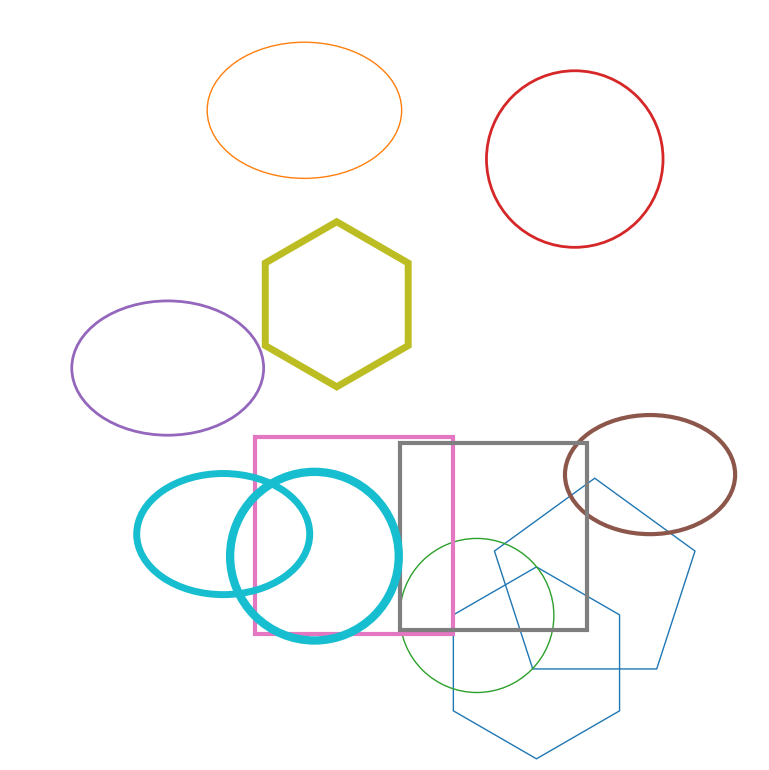[{"shape": "pentagon", "thickness": 0.5, "radius": 0.68, "center": [0.772, 0.242]}, {"shape": "hexagon", "thickness": 0.5, "radius": 0.62, "center": [0.697, 0.139]}, {"shape": "oval", "thickness": 0.5, "radius": 0.63, "center": [0.395, 0.857]}, {"shape": "circle", "thickness": 0.5, "radius": 0.5, "center": [0.619, 0.201]}, {"shape": "circle", "thickness": 1, "radius": 0.57, "center": [0.746, 0.793]}, {"shape": "oval", "thickness": 1, "radius": 0.62, "center": [0.218, 0.522]}, {"shape": "oval", "thickness": 1.5, "radius": 0.55, "center": [0.844, 0.384]}, {"shape": "square", "thickness": 1.5, "radius": 0.64, "center": [0.46, 0.304]}, {"shape": "square", "thickness": 1.5, "radius": 0.61, "center": [0.641, 0.304]}, {"shape": "hexagon", "thickness": 2.5, "radius": 0.54, "center": [0.437, 0.605]}, {"shape": "oval", "thickness": 2.5, "radius": 0.56, "center": [0.29, 0.306]}, {"shape": "circle", "thickness": 3, "radius": 0.55, "center": [0.408, 0.278]}]